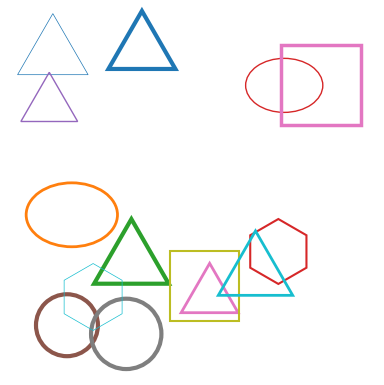[{"shape": "triangle", "thickness": 0.5, "radius": 0.53, "center": [0.137, 0.859]}, {"shape": "triangle", "thickness": 3, "radius": 0.5, "center": [0.369, 0.871]}, {"shape": "oval", "thickness": 2, "radius": 0.59, "center": [0.187, 0.442]}, {"shape": "triangle", "thickness": 3, "radius": 0.56, "center": [0.341, 0.319]}, {"shape": "oval", "thickness": 1, "radius": 0.5, "center": [0.738, 0.778]}, {"shape": "hexagon", "thickness": 1.5, "radius": 0.42, "center": [0.723, 0.347]}, {"shape": "triangle", "thickness": 1, "radius": 0.43, "center": [0.128, 0.727]}, {"shape": "circle", "thickness": 3, "radius": 0.4, "center": [0.174, 0.155]}, {"shape": "square", "thickness": 2.5, "radius": 0.52, "center": [0.834, 0.779]}, {"shape": "triangle", "thickness": 2, "radius": 0.43, "center": [0.545, 0.231]}, {"shape": "circle", "thickness": 3, "radius": 0.46, "center": [0.328, 0.133]}, {"shape": "square", "thickness": 1.5, "radius": 0.45, "center": [0.532, 0.257]}, {"shape": "triangle", "thickness": 2, "radius": 0.56, "center": [0.664, 0.289]}, {"shape": "hexagon", "thickness": 0.5, "radius": 0.43, "center": [0.242, 0.229]}]